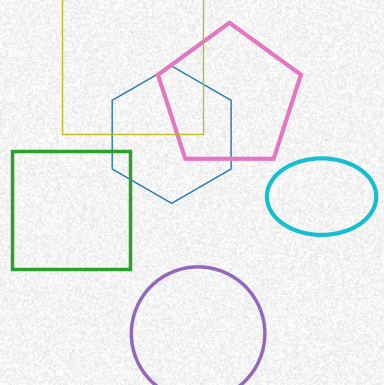[{"shape": "hexagon", "thickness": 1, "radius": 0.89, "center": [0.446, 0.65]}, {"shape": "square", "thickness": 2.5, "radius": 0.77, "center": [0.184, 0.455]}, {"shape": "circle", "thickness": 2.5, "radius": 0.87, "center": [0.515, 0.133]}, {"shape": "pentagon", "thickness": 3, "radius": 0.98, "center": [0.596, 0.746]}, {"shape": "square", "thickness": 1, "radius": 0.92, "center": [0.344, 0.836]}, {"shape": "oval", "thickness": 3, "radius": 0.71, "center": [0.835, 0.489]}]